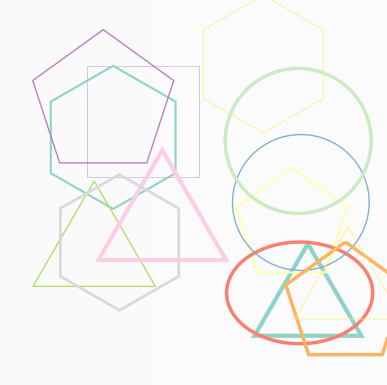[{"shape": "triangle", "thickness": 3, "radius": 0.8, "center": [0.794, 0.208]}, {"shape": "hexagon", "thickness": 1.5, "radius": 0.93, "center": [0.292, 0.643]}, {"shape": "pentagon", "thickness": 1.5, "radius": 0.75, "center": [0.752, 0.414]}, {"shape": "square", "thickness": 0.5, "radius": 0.72, "center": [0.368, 0.685]}, {"shape": "oval", "thickness": 2.5, "radius": 0.94, "center": [0.773, 0.239]}, {"shape": "circle", "thickness": 1, "radius": 0.88, "center": [0.776, 0.474]}, {"shape": "pentagon", "thickness": 2.5, "radius": 0.81, "center": [0.891, 0.21]}, {"shape": "triangle", "thickness": 1, "radius": 0.91, "center": [0.243, 0.347]}, {"shape": "triangle", "thickness": 3, "radius": 0.95, "center": [0.419, 0.42]}, {"shape": "hexagon", "thickness": 2, "radius": 0.88, "center": [0.309, 0.37]}, {"shape": "pentagon", "thickness": 1, "radius": 0.96, "center": [0.266, 0.732]}, {"shape": "circle", "thickness": 2.5, "radius": 0.94, "center": [0.77, 0.634]}, {"shape": "hexagon", "thickness": 0.5, "radius": 0.89, "center": [0.68, 0.833]}, {"shape": "triangle", "thickness": 0.5, "radius": 0.8, "center": [0.899, 0.251]}]